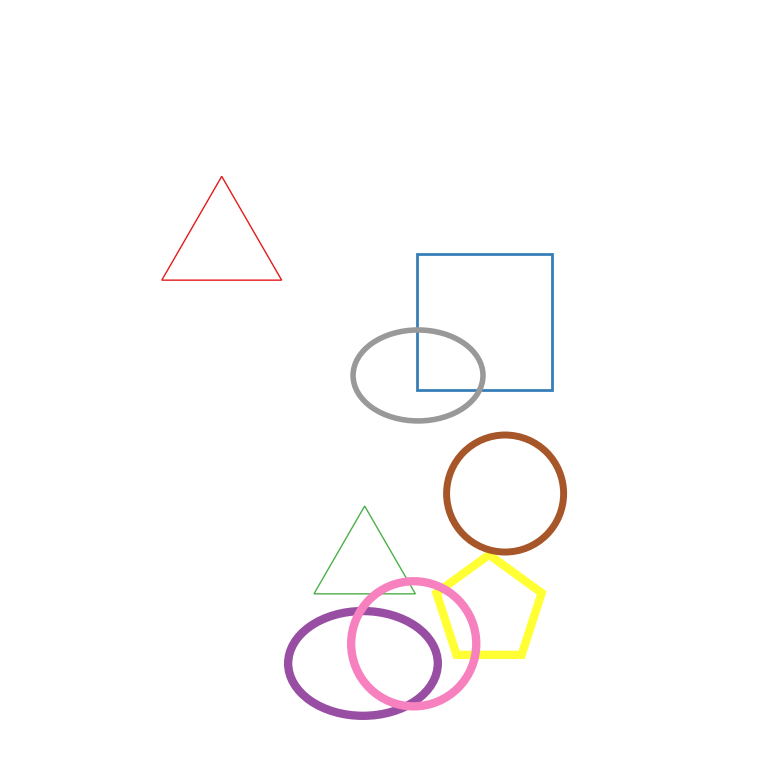[{"shape": "triangle", "thickness": 0.5, "radius": 0.45, "center": [0.288, 0.681]}, {"shape": "square", "thickness": 1, "radius": 0.44, "center": [0.629, 0.582]}, {"shape": "triangle", "thickness": 0.5, "radius": 0.38, "center": [0.474, 0.267]}, {"shape": "oval", "thickness": 3, "radius": 0.49, "center": [0.471, 0.138]}, {"shape": "pentagon", "thickness": 3, "radius": 0.36, "center": [0.635, 0.208]}, {"shape": "circle", "thickness": 2.5, "radius": 0.38, "center": [0.656, 0.359]}, {"shape": "circle", "thickness": 3, "radius": 0.41, "center": [0.537, 0.164]}, {"shape": "oval", "thickness": 2, "radius": 0.42, "center": [0.543, 0.512]}]